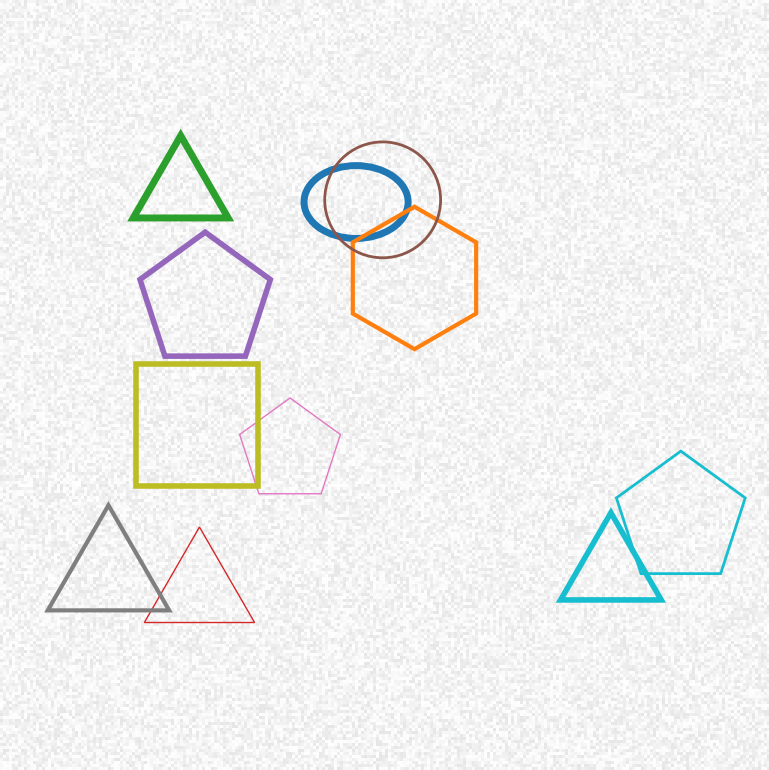[{"shape": "oval", "thickness": 2.5, "radius": 0.34, "center": [0.462, 0.738]}, {"shape": "hexagon", "thickness": 1.5, "radius": 0.46, "center": [0.538, 0.639]}, {"shape": "triangle", "thickness": 2.5, "radius": 0.36, "center": [0.235, 0.753]}, {"shape": "triangle", "thickness": 0.5, "radius": 0.41, "center": [0.259, 0.233]}, {"shape": "pentagon", "thickness": 2, "radius": 0.44, "center": [0.266, 0.609]}, {"shape": "circle", "thickness": 1, "radius": 0.38, "center": [0.497, 0.74]}, {"shape": "pentagon", "thickness": 0.5, "radius": 0.34, "center": [0.377, 0.414]}, {"shape": "triangle", "thickness": 1.5, "radius": 0.46, "center": [0.141, 0.253]}, {"shape": "square", "thickness": 2, "radius": 0.4, "center": [0.256, 0.448]}, {"shape": "triangle", "thickness": 2, "radius": 0.38, "center": [0.793, 0.259]}, {"shape": "pentagon", "thickness": 1, "radius": 0.44, "center": [0.884, 0.326]}]